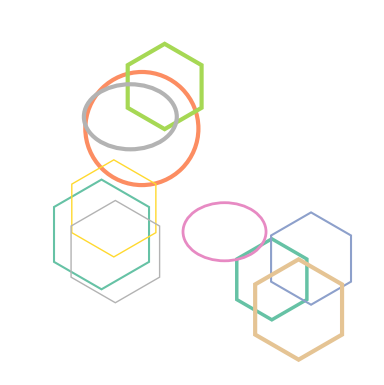[{"shape": "hexagon", "thickness": 1.5, "radius": 0.71, "center": [0.264, 0.391]}, {"shape": "hexagon", "thickness": 2.5, "radius": 0.53, "center": [0.706, 0.274]}, {"shape": "circle", "thickness": 3, "radius": 0.73, "center": [0.368, 0.666]}, {"shape": "hexagon", "thickness": 1.5, "radius": 0.6, "center": [0.808, 0.328]}, {"shape": "oval", "thickness": 2, "radius": 0.54, "center": [0.583, 0.398]}, {"shape": "hexagon", "thickness": 3, "radius": 0.55, "center": [0.428, 0.775]}, {"shape": "hexagon", "thickness": 1, "radius": 0.63, "center": [0.296, 0.459]}, {"shape": "hexagon", "thickness": 3, "radius": 0.65, "center": [0.776, 0.196]}, {"shape": "oval", "thickness": 3, "radius": 0.6, "center": [0.339, 0.697]}, {"shape": "hexagon", "thickness": 1, "radius": 0.66, "center": [0.3, 0.346]}]